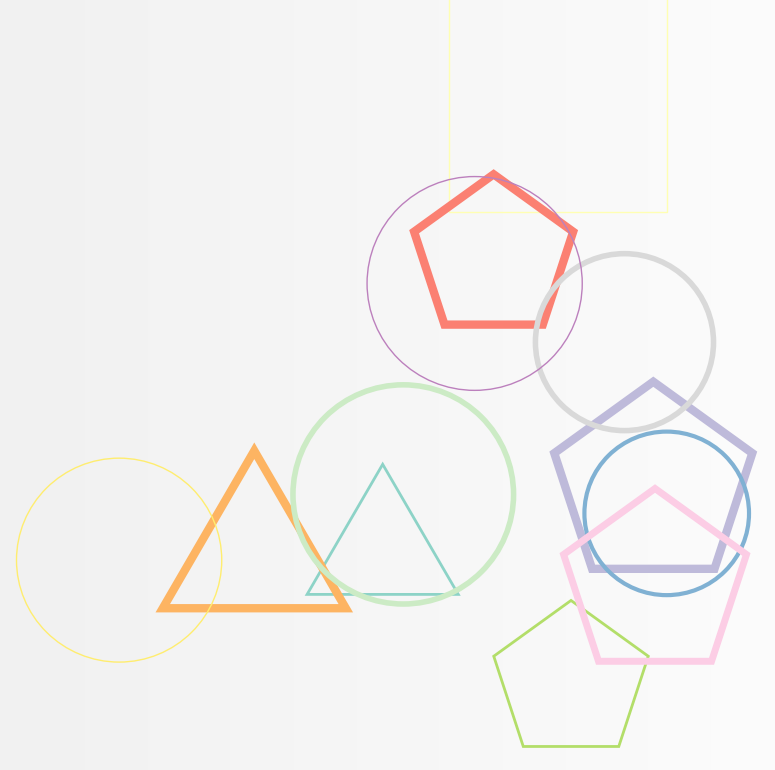[{"shape": "triangle", "thickness": 1, "radius": 0.56, "center": [0.494, 0.284]}, {"shape": "square", "thickness": 0.5, "radius": 0.7, "center": [0.72, 0.865]}, {"shape": "pentagon", "thickness": 3, "radius": 0.67, "center": [0.843, 0.37]}, {"shape": "pentagon", "thickness": 3, "radius": 0.54, "center": [0.637, 0.666]}, {"shape": "circle", "thickness": 1.5, "radius": 0.53, "center": [0.86, 0.333]}, {"shape": "triangle", "thickness": 3, "radius": 0.68, "center": [0.328, 0.278]}, {"shape": "pentagon", "thickness": 1, "radius": 0.52, "center": [0.737, 0.115]}, {"shape": "pentagon", "thickness": 2.5, "radius": 0.62, "center": [0.845, 0.242]}, {"shape": "circle", "thickness": 2, "radius": 0.57, "center": [0.806, 0.556]}, {"shape": "circle", "thickness": 0.5, "radius": 0.69, "center": [0.612, 0.632]}, {"shape": "circle", "thickness": 2, "radius": 0.71, "center": [0.52, 0.358]}, {"shape": "circle", "thickness": 0.5, "radius": 0.66, "center": [0.154, 0.273]}]